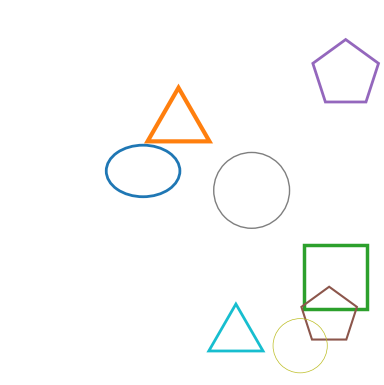[{"shape": "oval", "thickness": 2, "radius": 0.48, "center": [0.372, 0.556]}, {"shape": "triangle", "thickness": 3, "radius": 0.46, "center": [0.464, 0.679]}, {"shape": "square", "thickness": 2.5, "radius": 0.41, "center": [0.871, 0.281]}, {"shape": "pentagon", "thickness": 2, "radius": 0.45, "center": [0.898, 0.808]}, {"shape": "pentagon", "thickness": 1.5, "radius": 0.38, "center": [0.855, 0.179]}, {"shape": "circle", "thickness": 1, "radius": 0.49, "center": [0.654, 0.506]}, {"shape": "circle", "thickness": 0.5, "radius": 0.35, "center": [0.78, 0.102]}, {"shape": "triangle", "thickness": 2, "radius": 0.41, "center": [0.613, 0.129]}]